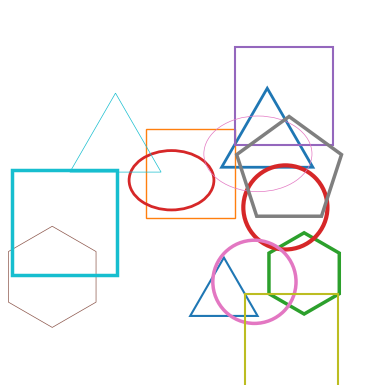[{"shape": "triangle", "thickness": 1.5, "radius": 0.51, "center": [0.582, 0.23]}, {"shape": "triangle", "thickness": 2, "radius": 0.68, "center": [0.694, 0.634]}, {"shape": "square", "thickness": 1, "radius": 0.58, "center": [0.494, 0.549]}, {"shape": "hexagon", "thickness": 2.5, "radius": 0.53, "center": [0.79, 0.29]}, {"shape": "circle", "thickness": 3, "radius": 0.55, "center": [0.741, 0.461]}, {"shape": "oval", "thickness": 2, "radius": 0.55, "center": [0.445, 0.532]}, {"shape": "square", "thickness": 1.5, "radius": 0.64, "center": [0.738, 0.751]}, {"shape": "hexagon", "thickness": 0.5, "radius": 0.66, "center": [0.136, 0.281]}, {"shape": "circle", "thickness": 2.5, "radius": 0.54, "center": [0.661, 0.268]}, {"shape": "oval", "thickness": 0.5, "radius": 0.7, "center": [0.67, 0.6]}, {"shape": "pentagon", "thickness": 2.5, "radius": 0.72, "center": [0.751, 0.554]}, {"shape": "square", "thickness": 1.5, "radius": 0.6, "center": [0.757, 0.116]}, {"shape": "square", "thickness": 2.5, "radius": 0.68, "center": [0.167, 0.421]}, {"shape": "triangle", "thickness": 0.5, "radius": 0.68, "center": [0.3, 0.621]}]